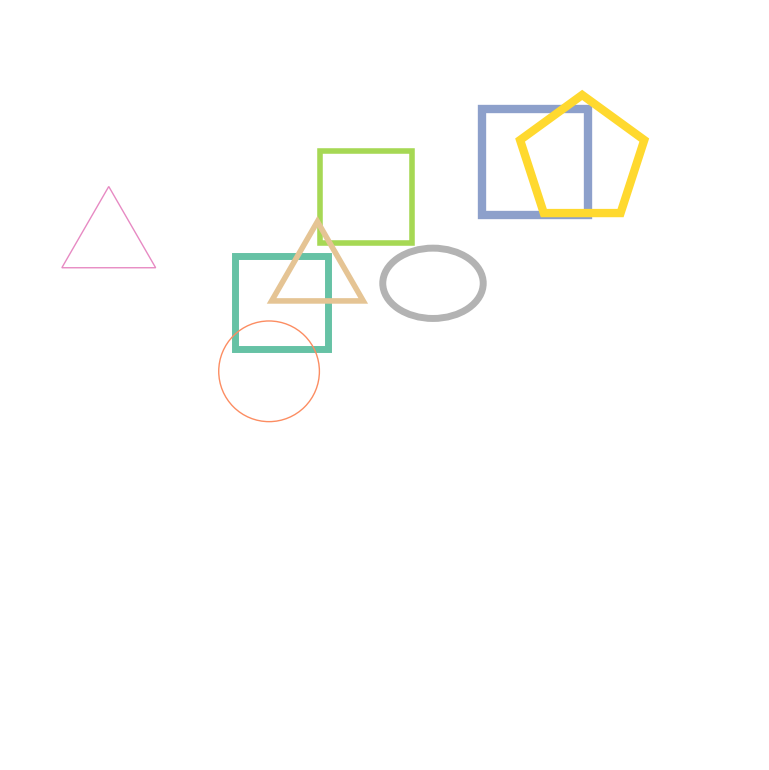[{"shape": "square", "thickness": 2.5, "radius": 0.3, "center": [0.365, 0.607]}, {"shape": "circle", "thickness": 0.5, "radius": 0.33, "center": [0.349, 0.518]}, {"shape": "square", "thickness": 3, "radius": 0.34, "center": [0.694, 0.79]}, {"shape": "triangle", "thickness": 0.5, "radius": 0.35, "center": [0.141, 0.687]}, {"shape": "square", "thickness": 2, "radius": 0.3, "center": [0.475, 0.744]}, {"shape": "pentagon", "thickness": 3, "radius": 0.42, "center": [0.756, 0.792]}, {"shape": "triangle", "thickness": 2, "radius": 0.34, "center": [0.412, 0.644]}, {"shape": "oval", "thickness": 2.5, "radius": 0.33, "center": [0.562, 0.632]}]